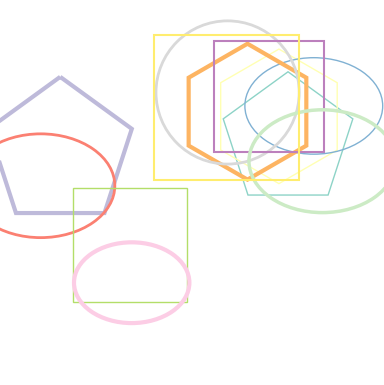[{"shape": "pentagon", "thickness": 1, "radius": 0.88, "center": [0.748, 0.637]}, {"shape": "hexagon", "thickness": 1, "radius": 0.87, "center": [0.725, 0.698]}, {"shape": "pentagon", "thickness": 3, "radius": 0.98, "center": [0.156, 0.605]}, {"shape": "oval", "thickness": 2, "radius": 0.96, "center": [0.106, 0.518]}, {"shape": "oval", "thickness": 1, "radius": 0.89, "center": [0.815, 0.725]}, {"shape": "hexagon", "thickness": 3, "radius": 0.88, "center": [0.643, 0.71]}, {"shape": "square", "thickness": 1, "radius": 0.74, "center": [0.338, 0.364]}, {"shape": "oval", "thickness": 3, "radius": 0.75, "center": [0.342, 0.266]}, {"shape": "circle", "thickness": 2, "radius": 0.93, "center": [0.591, 0.76]}, {"shape": "square", "thickness": 1.5, "radius": 0.72, "center": [0.699, 0.75]}, {"shape": "oval", "thickness": 2.5, "radius": 0.95, "center": [0.837, 0.581]}, {"shape": "square", "thickness": 1.5, "radius": 0.94, "center": [0.589, 0.72]}]